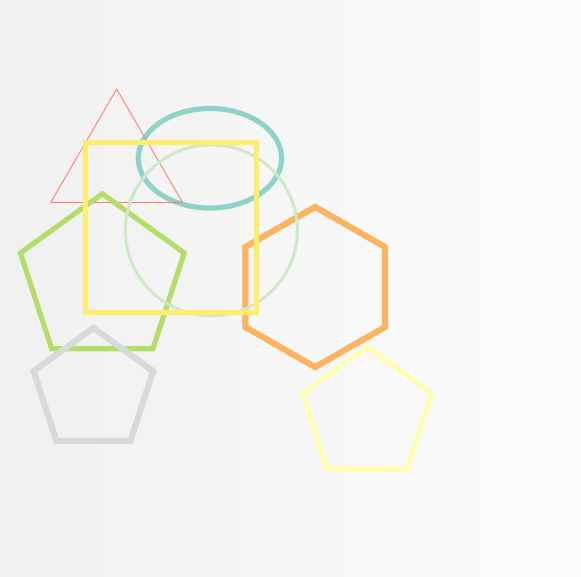[{"shape": "oval", "thickness": 2.5, "radius": 0.62, "center": [0.361, 0.725]}, {"shape": "pentagon", "thickness": 2.5, "radius": 0.58, "center": [0.632, 0.281]}, {"shape": "triangle", "thickness": 0.5, "radius": 0.65, "center": [0.201, 0.714]}, {"shape": "hexagon", "thickness": 3, "radius": 0.69, "center": [0.542, 0.502]}, {"shape": "pentagon", "thickness": 2.5, "radius": 0.74, "center": [0.176, 0.515]}, {"shape": "pentagon", "thickness": 3, "radius": 0.54, "center": [0.161, 0.323]}, {"shape": "circle", "thickness": 1.5, "radius": 0.74, "center": [0.364, 0.6]}, {"shape": "square", "thickness": 2.5, "radius": 0.73, "center": [0.294, 0.606]}]